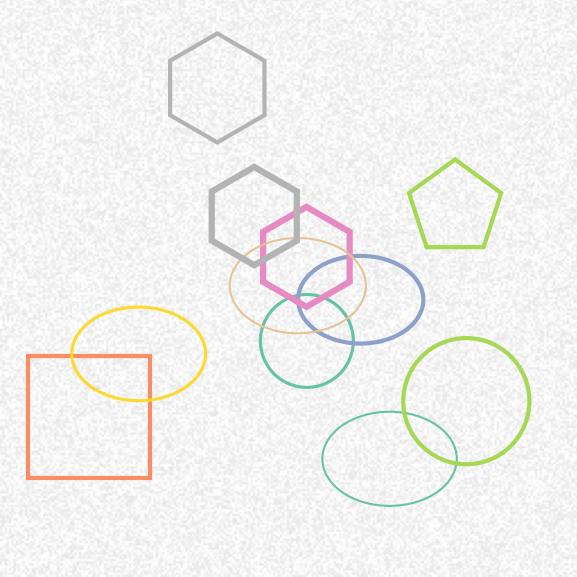[{"shape": "circle", "thickness": 1.5, "radius": 0.4, "center": [0.531, 0.409]}, {"shape": "oval", "thickness": 1, "radius": 0.58, "center": [0.675, 0.205]}, {"shape": "square", "thickness": 2, "radius": 0.53, "center": [0.154, 0.277]}, {"shape": "oval", "thickness": 2, "radius": 0.54, "center": [0.625, 0.48]}, {"shape": "hexagon", "thickness": 3, "radius": 0.43, "center": [0.531, 0.554]}, {"shape": "circle", "thickness": 2, "radius": 0.55, "center": [0.807, 0.304]}, {"shape": "pentagon", "thickness": 2, "radius": 0.42, "center": [0.788, 0.639]}, {"shape": "oval", "thickness": 1.5, "radius": 0.58, "center": [0.24, 0.386]}, {"shape": "oval", "thickness": 1, "radius": 0.59, "center": [0.516, 0.505]}, {"shape": "hexagon", "thickness": 2, "radius": 0.47, "center": [0.376, 0.847]}, {"shape": "hexagon", "thickness": 3, "radius": 0.43, "center": [0.44, 0.625]}]